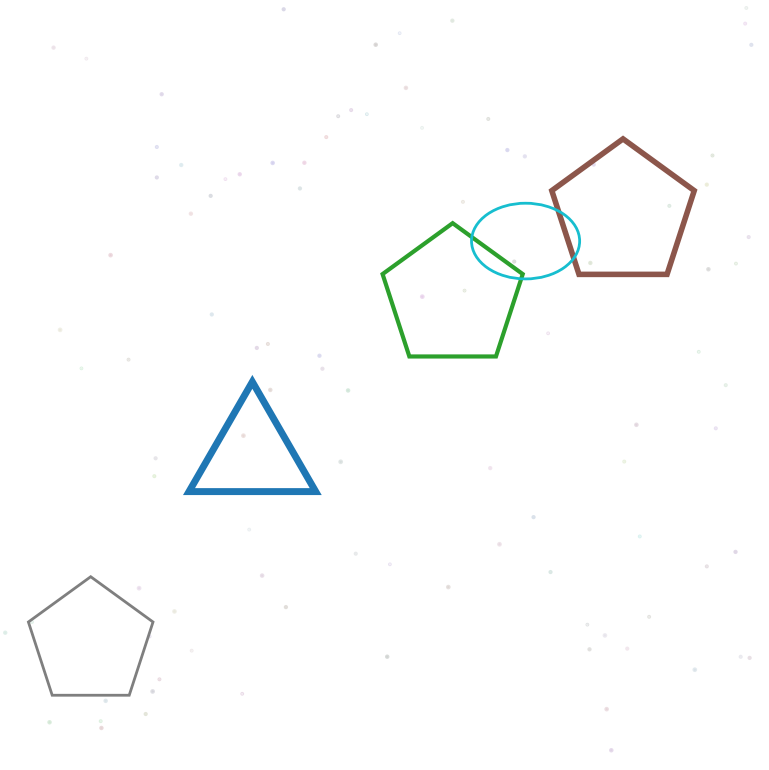[{"shape": "triangle", "thickness": 2.5, "radius": 0.48, "center": [0.328, 0.409]}, {"shape": "pentagon", "thickness": 1.5, "radius": 0.48, "center": [0.588, 0.614]}, {"shape": "pentagon", "thickness": 2, "radius": 0.49, "center": [0.809, 0.722]}, {"shape": "pentagon", "thickness": 1, "radius": 0.43, "center": [0.118, 0.166]}, {"shape": "oval", "thickness": 1, "radius": 0.35, "center": [0.683, 0.687]}]